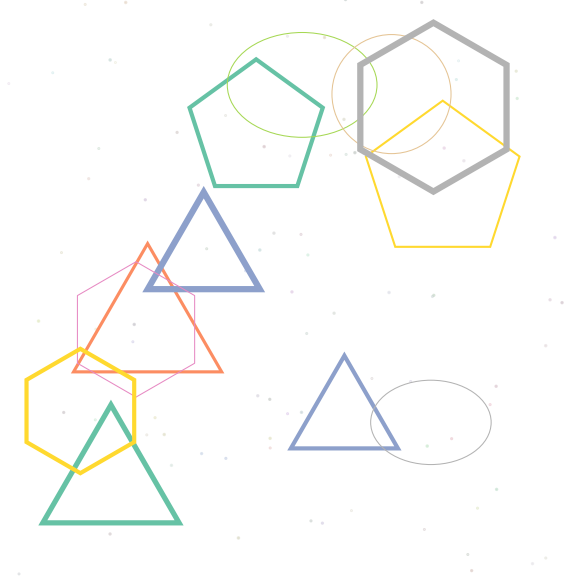[{"shape": "pentagon", "thickness": 2, "radius": 0.61, "center": [0.444, 0.775]}, {"shape": "triangle", "thickness": 2.5, "radius": 0.68, "center": [0.192, 0.162]}, {"shape": "triangle", "thickness": 1.5, "radius": 0.74, "center": [0.256, 0.429]}, {"shape": "triangle", "thickness": 2, "radius": 0.54, "center": [0.596, 0.276]}, {"shape": "triangle", "thickness": 3, "radius": 0.56, "center": [0.353, 0.554]}, {"shape": "hexagon", "thickness": 0.5, "radius": 0.59, "center": [0.236, 0.429]}, {"shape": "oval", "thickness": 0.5, "radius": 0.65, "center": [0.523, 0.852]}, {"shape": "hexagon", "thickness": 2, "radius": 0.54, "center": [0.139, 0.287]}, {"shape": "pentagon", "thickness": 1, "radius": 0.7, "center": [0.767, 0.685]}, {"shape": "circle", "thickness": 0.5, "radius": 0.52, "center": [0.678, 0.836]}, {"shape": "oval", "thickness": 0.5, "radius": 0.52, "center": [0.746, 0.268]}, {"shape": "hexagon", "thickness": 3, "radius": 0.73, "center": [0.751, 0.814]}]